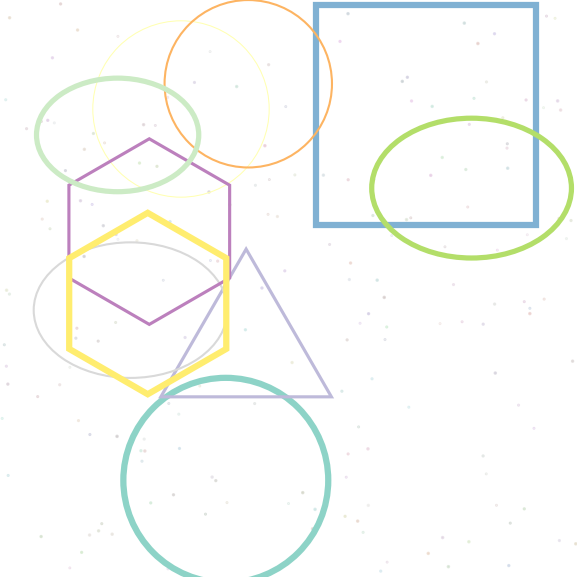[{"shape": "circle", "thickness": 3, "radius": 0.89, "center": [0.391, 0.167]}, {"shape": "circle", "thickness": 0.5, "radius": 0.76, "center": [0.313, 0.81]}, {"shape": "triangle", "thickness": 1.5, "radius": 0.85, "center": [0.426, 0.397]}, {"shape": "square", "thickness": 3, "radius": 0.95, "center": [0.737, 0.8]}, {"shape": "circle", "thickness": 1, "radius": 0.72, "center": [0.43, 0.854]}, {"shape": "oval", "thickness": 2.5, "radius": 0.86, "center": [0.817, 0.673]}, {"shape": "oval", "thickness": 1, "radius": 0.84, "center": [0.226, 0.462]}, {"shape": "hexagon", "thickness": 1.5, "radius": 0.8, "center": [0.258, 0.598]}, {"shape": "oval", "thickness": 2.5, "radius": 0.7, "center": [0.204, 0.765]}, {"shape": "hexagon", "thickness": 3, "radius": 0.79, "center": [0.256, 0.474]}]